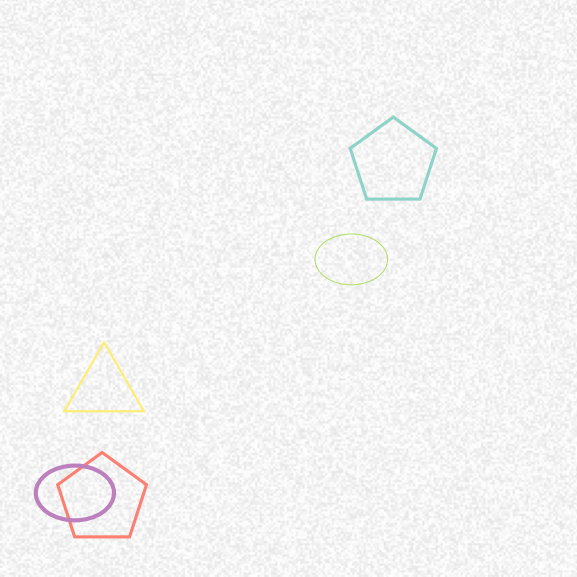[{"shape": "pentagon", "thickness": 1.5, "radius": 0.39, "center": [0.681, 0.718]}, {"shape": "pentagon", "thickness": 1.5, "radius": 0.4, "center": [0.177, 0.135]}, {"shape": "oval", "thickness": 0.5, "radius": 0.31, "center": [0.608, 0.55]}, {"shape": "oval", "thickness": 2, "radius": 0.34, "center": [0.13, 0.146]}, {"shape": "triangle", "thickness": 1, "radius": 0.4, "center": [0.18, 0.327]}]